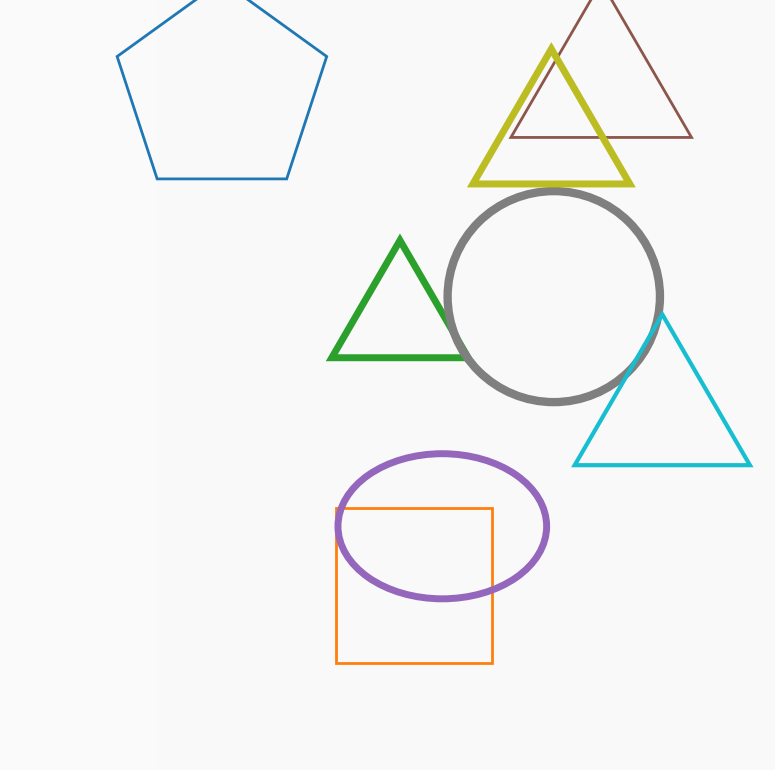[{"shape": "pentagon", "thickness": 1, "radius": 0.71, "center": [0.286, 0.883]}, {"shape": "square", "thickness": 1, "radius": 0.5, "center": [0.534, 0.239]}, {"shape": "triangle", "thickness": 2.5, "radius": 0.51, "center": [0.516, 0.586]}, {"shape": "oval", "thickness": 2.5, "radius": 0.67, "center": [0.571, 0.317]}, {"shape": "triangle", "thickness": 1, "radius": 0.67, "center": [0.776, 0.889]}, {"shape": "circle", "thickness": 3, "radius": 0.69, "center": [0.715, 0.615]}, {"shape": "triangle", "thickness": 2.5, "radius": 0.58, "center": [0.711, 0.82]}, {"shape": "triangle", "thickness": 1.5, "radius": 0.65, "center": [0.855, 0.461]}]